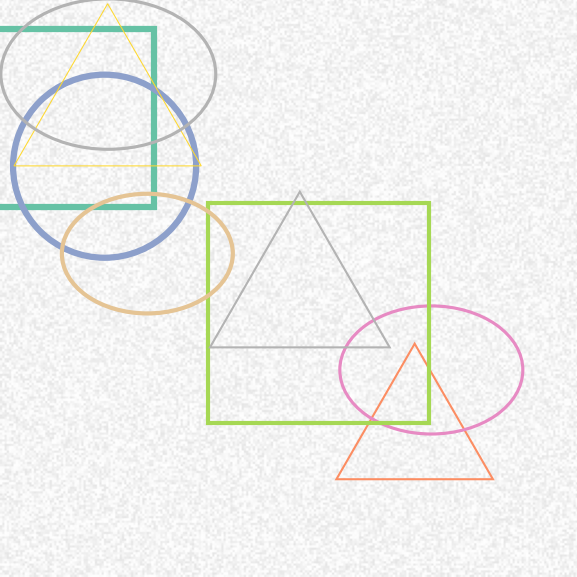[{"shape": "square", "thickness": 3, "radius": 0.77, "center": [0.112, 0.795]}, {"shape": "triangle", "thickness": 1, "radius": 0.78, "center": [0.718, 0.248]}, {"shape": "circle", "thickness": 3, "radius": 0.79, "center": [0.181, 0.711]}, {"shape": "oval", "thickness": 1.5, "radius": 0.79, "center": [0.747, 0.359]}, {"shape": "square", "thickness": 2, "radius": 0.95, "center": [0.551, 0.457]}, {"shape": "triangle", "thickness": 0.5, "radius": 0.94, "center": [0.186, 0.805]}, {"shape": "oval", "thickness": 2, "radius": 0.74, "center": [0.255, 0.56]}, {"shape": "oval", "thickness": 1.5, "radius": 0.93, "center": [0.188, 0.871]}, {"shape": "triangle", "thickness": 1, "radius": 0.9, "center": [0.519, 0.487]}]